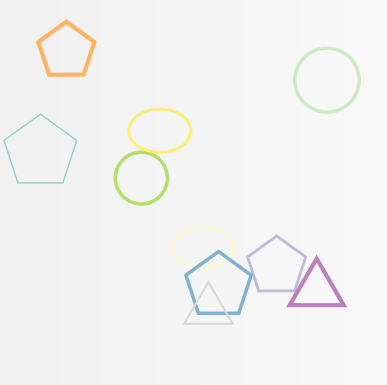[{"shape": "pentagon", "thickness": 1, "radius": 0.49, "center": [0.104, 0.605]}, {"shape": "oval", "thickness": 1, "radius": 0.39, "center": [0.523, 0.357]}, {"shape": "pentagon", "thickness": 2, "radius": 0.39, "center": [0.714, 0.308]}, {"shape": "pentagon", "thickness": 2.5, "radius": 0.44, "center": [0.564, 0.258]}, {"shape": "pentagon", "thickness": 3, "radius": 0.38, "center": [0.171, 0.867]}, {"shape": "circle", "thickness": 2.5, "radius": 0.34, "center": [0.365, 0.537]}, {"shape": "triangle", "thickness": 1.5, "radius": 0.36, "center": [0.538, 0.195]}, {"shape": "triangle", "thickness": 3, "radius": 0.4, "center": [0.817, 0.248]}, {"shape": "circle", "thickness": 2.5, "radius": 0.42, "center": [0.844, 0.792]}, {"shape": "oval", "thickness": 2, "radius": 0.4, "center": [0.412, 0.66]}]